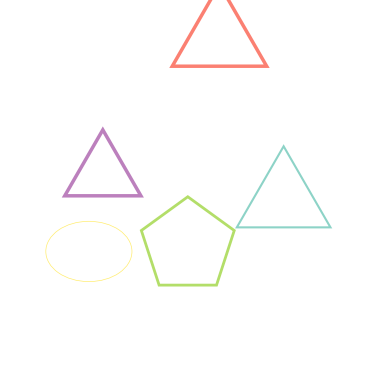[{"shape": "triangle", "thickness": 1.5, "radius": 0.7, "center": [0.737, 0.48]}, {"shape": "triangle", "thickness": 2.5, "radius": 0.71, "center": [0.57, 0.899]}, {"shape": "pentagon", "thickness": 2, "radius": 0.63, "center": [0.488, 0.362]}, {"shape": "triangle", "thickness": 2.5, "radius": 0.57, "center": [0.267, 0.549]}, {"shape": "oval", "thickness": 0.5, "radius": 0.56, "center": [0.231, 0.347]}]